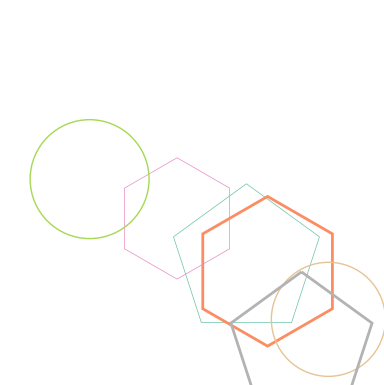[{"shape": "pentagon", "thickness": 0.5, "radius": 1.0, "center": [0.64, 0.323]}, {"shape": "hexagon", "thickness": 2, "radius": 0.97, "center": [0.695, 0.295]}, {"shape": "hexagon", "thickness": 0.5, "radius": 0.79, "center": [0.46, 0.433]}, {"shape": "circle", "thickness": 1, "radius": 0.77, "center": [0.233, 0.535]}, {"shape": "circle", "thickness": 1, "radius": 0.74, "center": [0.853, 0.171]}, {"shape": "pentagon", "thickness": 2, "radius": 0.96, "center": [0.783, 0.101]}]